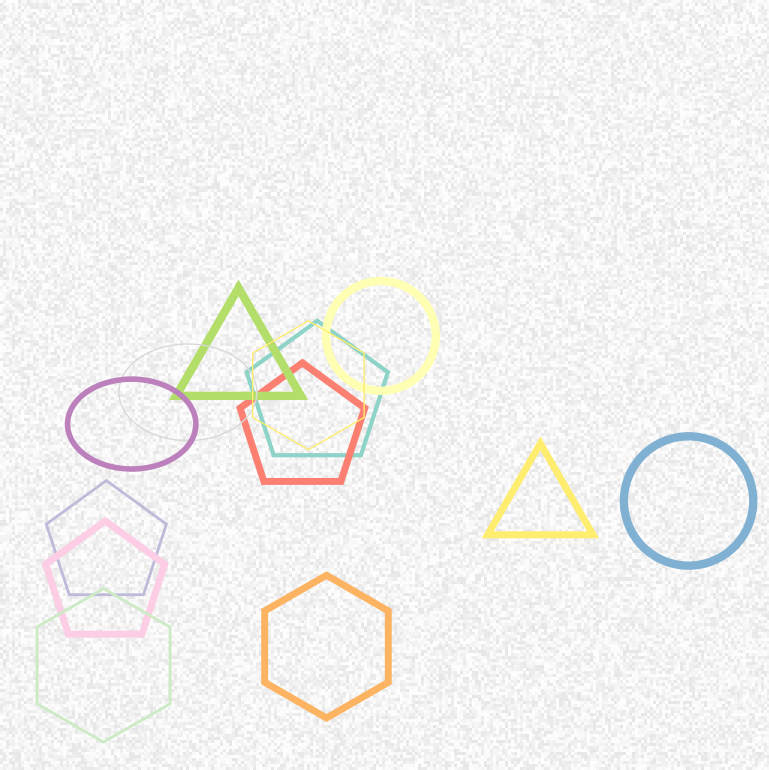[{"shape": "pentagon", "thickness": 1.5, "radius": 0.48, "center": [0.412, 0.487]}, {"shape": "circle", "thickness": 3, "radius": 0.36, "center": [0.495, 0.564]}, {"shape": "pentagon", "thickness": 1, "radius": 0.41, "center": [0.138, 0.294]}, {"shape": "pentagon", "thickness": 2.5, "radius": 0.43, "center": [0.393, 0.444]}, {"shape": "circle", "thickness": 3, "radius": 0.42, "center": [0.894, 0.349]}, {"shape": "hexagon", "thickness": 2.5, "radius": 0.46, "center": [0.424, 0.16]}, {"shape": "triangle", "thickness": 3, "radius": 0.47, "center": [0.31, 0.533]}, {"shape": "pentagon", "thickness": 2.5, "radius": 0.41, "center": [0.137, 0.242]}, {"shape": "oval", "thickness": 0.5, "radius": 0.45, "center": [0.244, 0.491]}, {"shape": "oval", "thickness": 2, "radius": 0.42, "center": [0.171, 0.449]}, {"shape": "hexagon", "thickness": 1, "radius": 0.5, "center": [0.134, 0.136]}, {"shape": "triangle", "thickness": 2.5, "radius": 0.4, "center": [0.702, 0.345]}, {"shape": "hexagon", "thickness": 0.5, "radius": 0.42, "center": [0.401, 0.5]}]